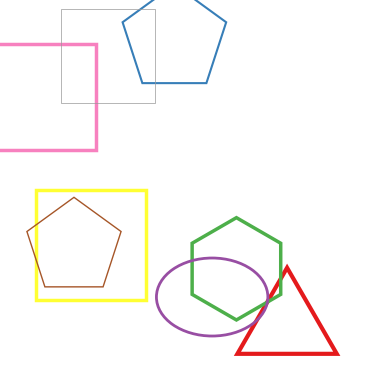[{"shape": "triangle", "thickness": 3, "radius": 0.75, "center": [0.746, 0.155]}, {"shape": "pentagon", "thickness": 1.5, "radius": 0.71, "center": [0.453, 0.899]}, {"shape": "hexagon", "thickness": 2.5, "radius": 0.66, "center": [0.614, 0.302]}, {"shape": "oval", "thickness": 2, "radius": 0.72, "center": [0.551, 0.229]}, {"shape": "square", "thickness": 2.5, "radius": 0.71, "center": [0.237, 0.363]}, {"shape": "pentagon", "thickness": 1, "radius": 0.64, "center": [0.192, 0.359]}, {"shape": "square", "thickness": 2.5, "radius": 0.69, "center": [0.112, 0.748]}, {"shape": "square", "thickness": 0.5, "radius": 0.61, "center": [0.281, 0.854]}]